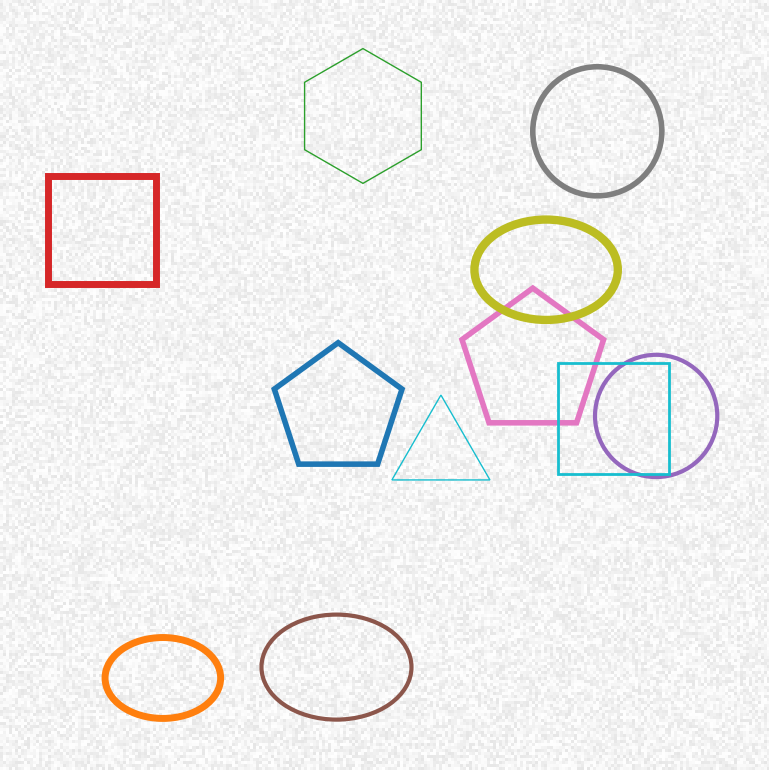[{"shape": "pentagon", "thickness": 2, "radius": 0.44, "center": [0.439, 0.468]}, {"shape": "oval", "thickness": 2.5, "radius": 0.38, "center": [0.211, 0.12]}, {"shape": "hexagon", "thickness": 0.5, "radius": 0.44, "center": [0.471, 0.849]}, {"shape": "square", "thickness": 2.5, "radius": 0.35, "center": [0.132, 0.701]}, {"shape": "circle", "thickness": 1.5, "radius": 0.4, "center": [0.852, 0.46]}, {"shape": "oval", "thickness": 1.5, "radius": 0.49, "center": [0.437, 0.134]}, {"shape": "pentagon", "thickness": 2, "radius": 0.48, "center": [0.692, 0.529]}, {"shape": "circle", "thickness": 2, "radius": 0.42, "center": [0.776, 0.83]}, {"shape": "oval", "thickness": 3, "radius": 0.47, "center": [0.709, 0.65]}, {"shape": "triangle", "thickness": 0.5, "radius": 0.37, "center": [0.573, 0.413]}, {"shape": "square", "thickness": 1, "radius": 0.36, "center": [0.796, 0.457]}]